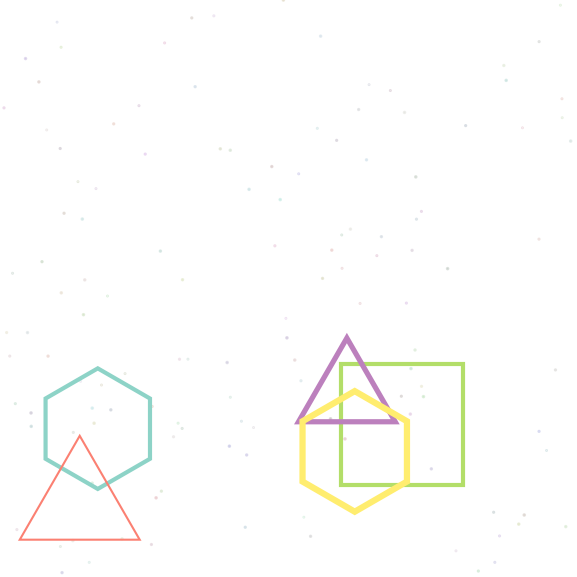[{"shape": "hexagon", "thickness": 2, "radius": 0.52, "center": [0.169, 0.257]}, {"shape": "triangle", "thickness": 1, "radius": 0.6, "center": [0.138, 0.125]}, {"shape": "square", "thickness": 2, "radius": 0.53, "center": [0.696, 0.264]}, {"shape": "triangle", "thickness": 2.5, "radius": 0.48, "center": [0.601, 0.317]}, {"shape": "hexagon", "thickness": 3, "radius": 0.52, "center": [0.614, 0.217]}]